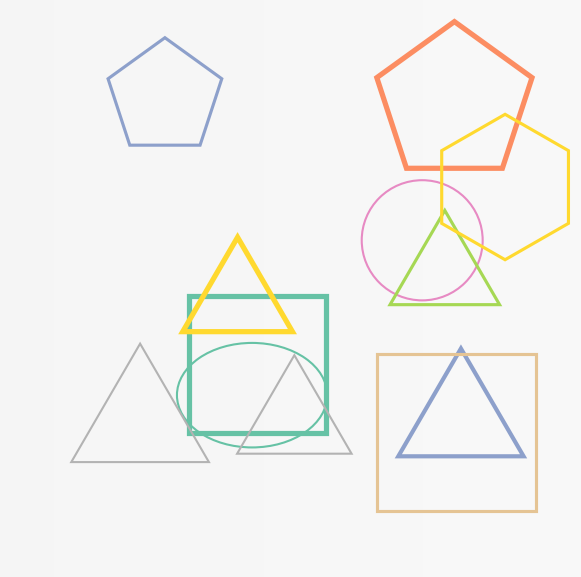[{"shape": "oval", "thickness": 1, "radius": 0.65, "center": [0.434, 0.315]}, {"shape": "square", "thickness": 2.5, "radius": 0.59, "center": [0.443, 0.368]}, {"shape": "pentagon", "thickness": 2.5, "radius": 0.7, "center": [0.782, 0.821]}, {"shape": "pentagon", "thickness": 1.5, "radius": 0.51, "center": [0.284, 0.831]}, {"shape": "triangle", "thickness": 2, "radius": 0.62, "center": [0.793, 0.271]}, {"shape": "circle", "thickness": 1, "radius": 0.52, "center": [0.726, 0.583]}, {"shape": "triangle", "thickness": 1.5, "radius": 0.54, "center": [0.765, 0.526]}, {"shape": "hexagon", "thickness": 1.5, "radius": 0.63, "center": [0.869, 0.675]}, {"shape": "triangle", "thickness": 2.5, "radius": 0.54, "center": [0.409, 0.479]}, {"shape": "square", "thickness": 1.5, "radius": 0.68, "center": [0.785, 0.25]}, {"shape": "triangle", "thickness": 1, "radius": 0.57, "center": [0.506, 0.27]}, {"shape": "triangle", "thickness": 1, "radius": 0.68, "center": [0.241, 0.267]}]